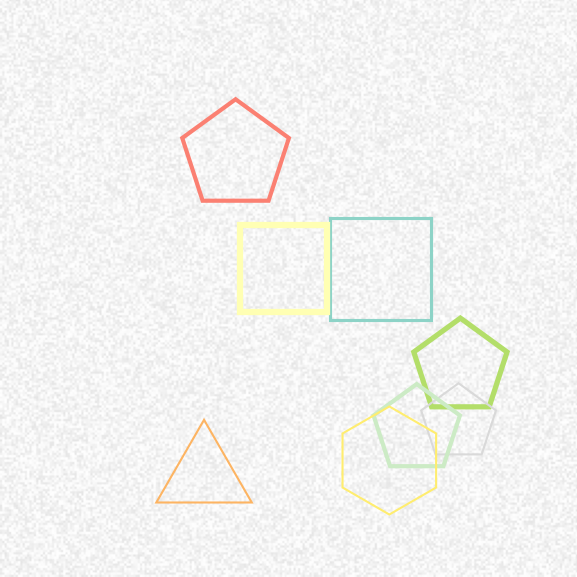[{"shape": "square", "thickness": 1.5, "radius": 0.44, "center": [0.659, 0.533]}, {"shape": "square", "thickness": 3, "radius": 0.38, "center": [0.491, 0.534]}, {"shape": "pentagon", "thickness": 2, "radius": 0.49, "center": [0.408, 0.73]}, {"shape": "triangle", "thickness": 1, "radius": 0.48, "center": [0.353, 0.177]}, {"shape": "pentagon", "thickness": 2.5, "radius": 0.42, "center": [0.797, 0.363]}, {"shape": "pentagon", "thickness": 1, "radius": 0.34, "center": [0.794, 0.267]}, {"shape": "pentagon", "thickness": 2, "radius": 0.39, "center": [0.722, 0.255]}, {"shape": "hexagon", "thickness": 1, "radius": 0.47, "center": [0.674, 0.202]}]